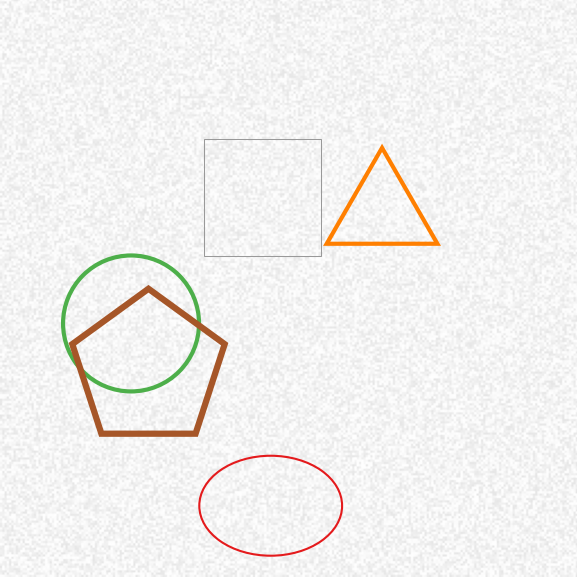[{"shape": "oval", "thickness": 1, "radius": 0.62, "center": [0.469, 0.123]}, {"shape": "circle", "thickness": 2, "radius": 0.59, "center": [0.227, 0.439]}, {"shape": "triangle", "thickness": 2, "radius": 0.55, "center": [0.662, 0.632]}, {"shape": "pentagon", "thickness": 3, "radius": 0.69, "center": [0.257, 0.36]}, {"shape": "square", "thickness": 0.5, "radius": 0.51, "center": [0.454, 0.657]}]